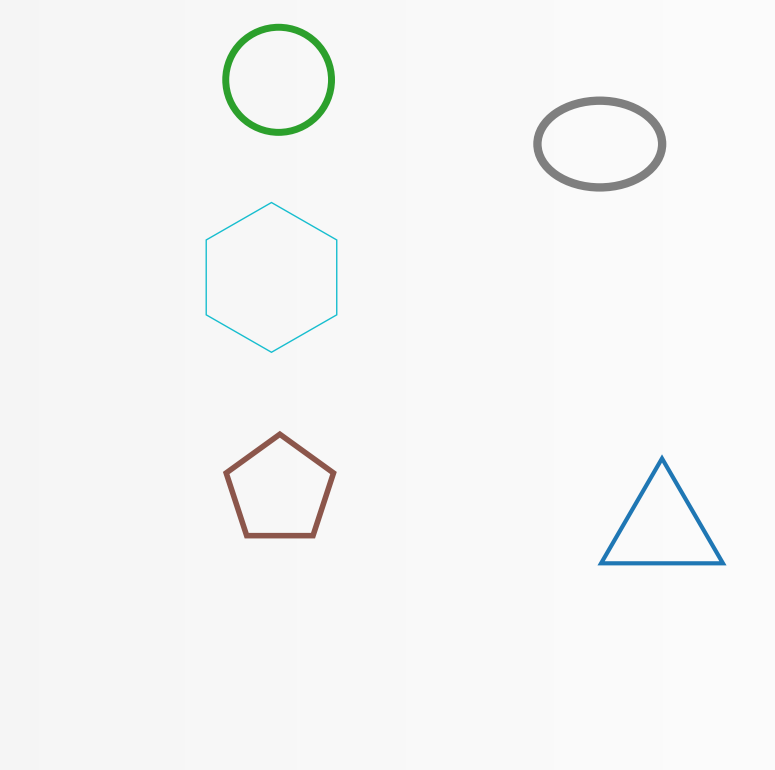[{"shape": "triangle", "thickness": 1.5, "radius": 0.45, "center": [0.854, 0.314]}, {"shape": "circle", "thickness": 2.5, "radius": 0.34, "center": [0.36, 0.896]}, {"shape": "pentagon", "thickness": 2, "radius": 0.36, "center": [0.361, 0.363]}, {"shape": "oval", "thickness": 3, "radius": 0.4, "center": [0.774, 0.813]}, {"shape": "hexagon", "thickness": 0.5, "radius": 0.49, "center": [0.35, 0.64]}]